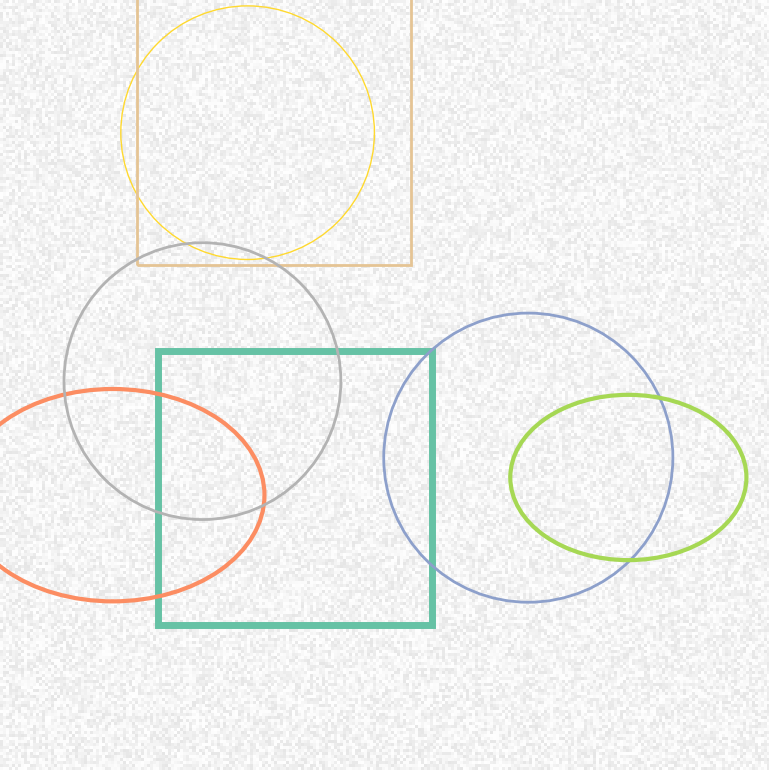[{"shape": "square", "thickness": 2.5, "radius": 0.89, "center": [0.383, 0.366]}, {"shape": "oval", "thickness": 1.5, "radius": 0.99, "center": [0.146, 0.357]}, {"shape": "circle", "thickness": 1, "radius": 0.94, "center": [0.686, 0.406]}, {"shape": "oval", "thickness": 1.5, "radius": 0.77, "center": [0.816, 0.38]}, {"shape": "circle", "thickness": 0.5, "radius": 0.82, "center": [0.322, 0.828]}, {"shape": "square", "thickness": 1, "radius": 0.89, "center": [0.355, 0.833]}, {"shape": "circle", "thickness": 1, "radius": 0.9, "center": [0.263, 0.505]}]